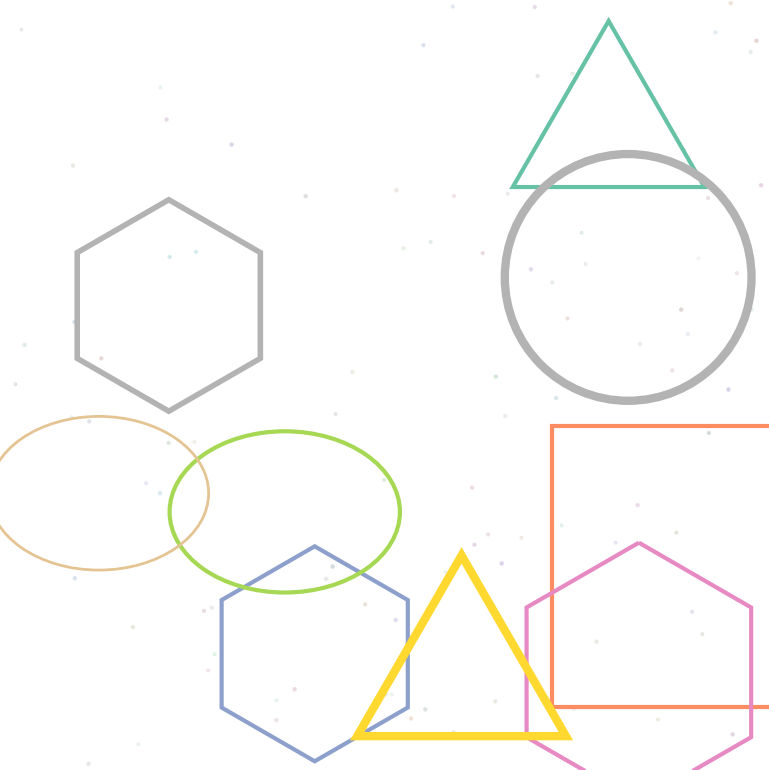[{"shape": "triangle", "thickness": 1.5, "radius": 0.72, "center": [0.79, 0.829]}, {"shape": "square", "thickness": 1.5, "radius": 0.91, "center": [0.899, 0.264]}, {"shape": "hexagon", "thickness": 1.5, "radius": 0.7, "center": [0.409, 0.151]}, {"shape": "hexagon", "thickness": 1.5, "radius": 0.84, "center": [0.83, 0.127]}, {"shape": "oval", "thickness": 1.5, "radius": 0.75, "center": [0.37, 0.335]}, {"shape": "triangle", "thickness": 3, "radius": 0.78, "center": [0.599, 0.122]}, {"shape": "oval", "thickness": 1, "radius": 0.71, "center": [0.128, 0.359]}, {"shape": "circle", "thickness": 3, "radius": 0.8, "center": [0.816, 0.64]}, {"shape": "hexagon", "thickness": 2, "radius": 0.69, "center": [0.219, 0.603]}]